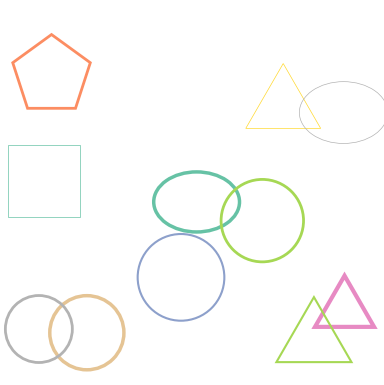[{"shape": "oval", "thickness": 2.5, "radius": 0.56, "center": [0.511, 0.475]}, {"shape": "square", "thickness": 0.5, "radius": 0.47, "center": [0.115, 0.531]}, {"shape": "pentagon", "thickness": 2, "radius": 0.53, "center": [0.134, 0.804]}, {"shape": "circle", "thickness": 1.5, "radius": 0.56, "center": [0.47, 0.28]}, {"shape": "triangle", "thickness": 3, "radius": 0.44, "center": [0.895, 0.195]}, {"shape": "triangle", "thickness": 1.5, "radius": 0.56, "center": [0.815, 0.116]}, {"shape": "circle", "thickness": 2, "radius": 0.54, "center": [0.681, 0.427]}, {"shape": "triangle", "thickness": 0.5, "radius": 0.56, "center": [0.736, 0.723]}, {"shape": "circle", "thickness": 2.5, "radius": 0.48, "center": [0.226, 0.136]}, {"shape": "circle", "thickness": 2, "radius": 0.44, "center": [0.101, 0.145]}, {"shape": "oval", "thickness": 0.5, "radius": 0.57, "center": [0.892, 0.708]}]